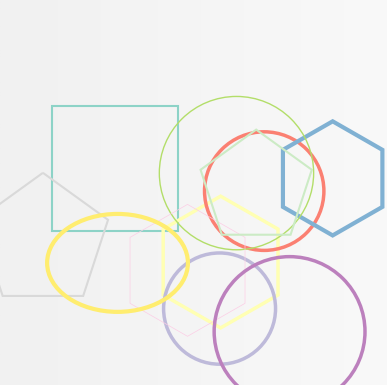[{"shape": "square", "thickness": 1.5, "radius": 0.81, "center": [0.297, 0.562]}, {"shape": "hexagon", "thickness": 2.5, "radius": 0.86, "center": [0.569, 0.319]}, {"shape": "circle", "thickness": 2.5, "radius": 0.72, "center": [0.567, 0.198]}, {"shape": "circle", "thickness": 2.5, "radius": 0.77, "center": [0.682, 0.504]}, {"shape": "hexagon", "thickness": 3, "radius": 0.74, "center": [0.858, 0.537]}, {"shape": "circle", "thickness": 1, "radius": 1.0, "center": [0.61, 0.55]}, {"shape": "hexagon", "thickness": 0.5, "radius": 0.86, "center": [0.484, 0.298]}, {"shape": "pentagon", "thickness": 1.5, "radius": 0.88, "center": [0.111, 0.374]}, {"shape": "circle", "thickness": 2.5, "radius": 0.97, "center": [0.747, 0.139]}, {"shape": "pentagon", "thickness": 1.5, "radius": 0.75, "center": [0.661, 0.512]}, {"shape": "oval", "thickness": 3, "radius": 0.91, "center": [0.303, 0.317]}]